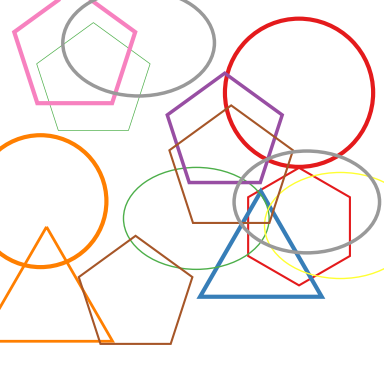[{"shape": "circle", "thickness": 3, "radius": 0.96, "center": [0.777, 0.759]}, {"shape": "hexagon", "thickness": 1.5, "radius": 0.76, "center": [0.777, 0.411]}, {"shape": "triangle", "thickness": 3, "radius": 0.91, "center": [0.678, 0.32]}, {"shape": "pentagon", "thickness": 0.5, "radius": 0.77, "center": [0.243, 0.786]}, {"shape": "oval", "thickness": 1, "radius": 0.95, "center": [0.51, 0.433]}, {"shape": "pentagon", "thickness": 2.5, "radius": 0.78, "center": [0.584, 0.653]}, {"shape": "circle", "thickness": 3, "radius": 0.86, "center": [0.105, 0.477]}, {"shape": "triangle", "thickness": 2, "radius": 0.99, "center": [0.121, 0.213]}, {"shape": "oval", "thickness": 1, "radius": 0.98, "center": [0.884, 0.414]}, {"shape": "pentagon", "thickness": 1.5, "radius": 0.78, "center": [0.352, 0.232]}, {"shape": "pentagon", "thickness": 1.5, "radius": 0.84, "center": [0.6, 0.557]}, {"shape": "pentagon", "thickness": 3, "radius": 0.83, "center": [0.194, 0.866]}, {"shape": "oval", "thickness": 2.5, "radius": 0.94, "center": [0.797, 0.475]}, {"shape": "oval", "thickness": 2.5, "radius": 0.98, "center": [0.36, 0.889]}]